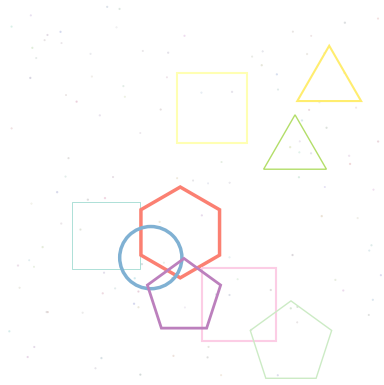[{"shape": "square", "thickness": 0.5, "radius": 0.44, "center": [0.275, 0.387]}, {"shape": "square", "thickness": 1.5, "radius": 0.46, "center": [0.55, 0.72]}, {"shape": "hexagon", "thickness": 2.5, "radius": 0.59, "center": [0.468, 0.396]}, {"shape": "circle", "thickness": 2.5, "radius": 0.4, "center": [0.392, 0.331]}, {"shape": "triangle", "thickness": 1, "radius": 0.47, "center": [0.766, 0.608]}, {"shape": "square", "thickness": 1.5, "radius": 0.48, "center": [0.621, 0.209]}, {"shape": "pentagon", "thickness": 2, "radius": 0.5, "center": [0.478, 0.229]}, {"shape": "pentagon", "thickness": 1, "radius": 0.56, "center": [0.756, 0.107]}, {"shape": "triangle", "thickness": 1.5, "radius": 0.48, "center": [0.855, 0.785]}]